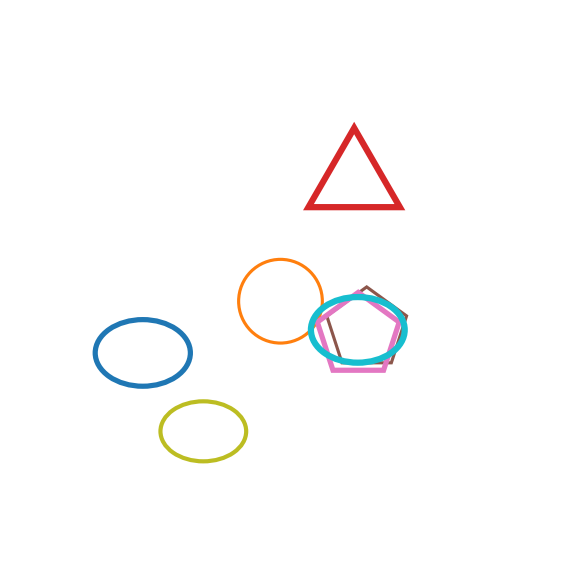[{"shape": "oval", "thickness": 2.5, "radius": 0.41, "center": [0.247, 0.388]}, {"shape": "circle", "thickness": 1.5, "radius": 0.36, "center": [0.486, 0.478]}, {"shape": "triangle", "thickness": 3, "radius": 0.46, "center": [0.613, 0.686]}, {"shape": "pentagon", "thickness": 1.5, "radius": 0.36, "center": [0.635, 0.43]}, {"shape": "pentagon", "thickness": 2.5, "radius": 0.37, "center": [0.62, 0.418]}, {"shape": "oval", "thickness": 2, "radius": 0.37, "center": [0.352, 0.252]}, {"shape": "oval", "thickness": 3, "radius": 0.41, "center": [0.62, 0.428]}]